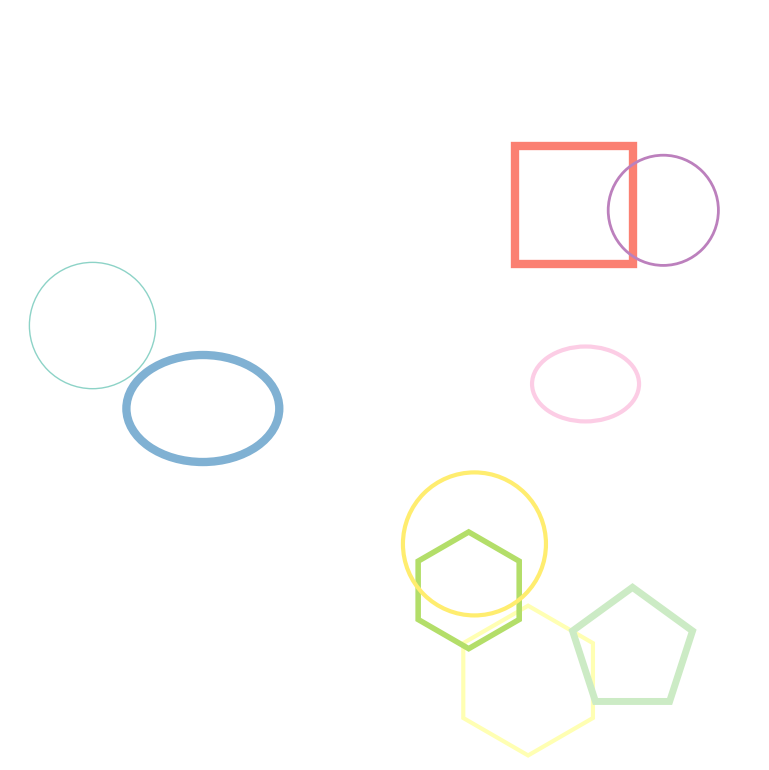[{"shape": "circle", "thickness": 0.5, "radius": 0.41, "center": [0.12, 0.577]}, {"shape": "hexagon", "thickness": 1.5, "radius": 0.49, "center": [0.686, 0.116]}, {"shape": "square", "thickness": 3, "radius": 0.38, "center": [0.745, 0.734]}, {"shape": "oval", "thickness": 3, "radius": 0.5, "center": [0.263, 0.469]}, {"shape": "hexagon", "thickness": 2, "radius": 0.38, "center": [0.609, 0.233]}, {"shape": "oval", "thickness": 1.5, "radius": 0.35, "center": [0.76, 0.501]}, {"shape": "circle", "thickness": 1, "radius": 0.36, "center": [0.861, 0.727]}, {"shape": "pentagon", "thickness": 2.5, "radius": 0.41, "center": [0.821, 0.155]}, {"shape": "circle", "thickness": 1.5, "radius": 0.46, "center": [0.616, 0.294]}]